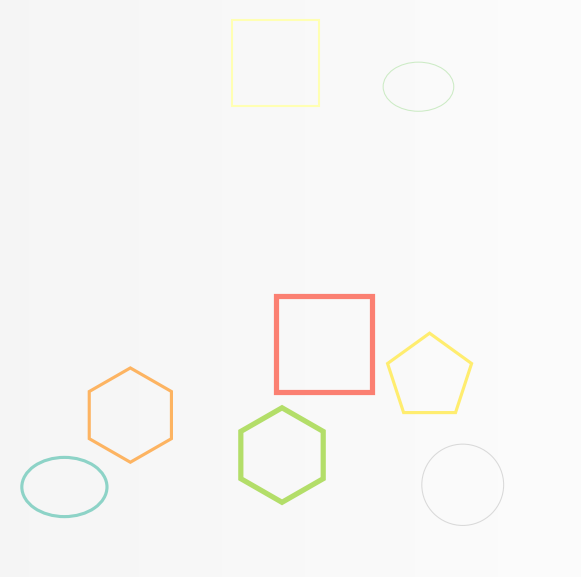[{"shape": "oval", "thickness": 1.5, "radius": 0.37, "center": [0.111, 0.156]}, {"shape": "square", "thickness": 1, "radius": 0.37, "center": [0.474, 0.89]}, {"shape": "square", "thickness": 2.5, "radius": 0.41, "center": [0.557, 0.403]}, {"shape": "hexagon", "thickness": 1.5, "radius": 0.41, "center": [0.224, 0.28]}, {"shape": "hexagon", "thickness": 2.5, "radius": 0.41, "center": [0.485, 0.211]}, {"shape": "circle", "thickness": 0.5, "radius": 0.35, "center": [0.796, 0.16]}, {"shape": "oval", "thickness": 0.5, "radius": 0.3, "center": [0.72, 0.849]}, {"shape": "pentagon", "thickness": 1.5, "radius": 0.38, "center": [0.739, 0.346]}]